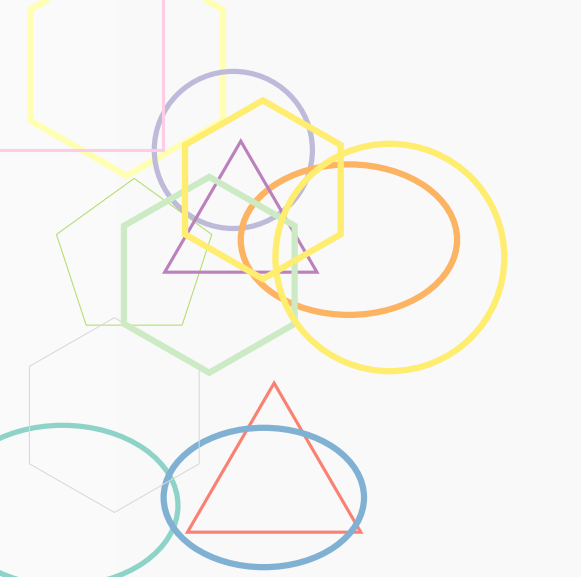[{"shape": "oval", "thickness": 2.5, "radius": 0.99, "center": [0.108, 0.124]}, {"shape": "hexagon", "thickness": 3, "radius": 0.96, "center": [0.218, 0.886]}, {"shape": "circle", "thickness": 2.5, "radius": 0.68, "center": [0.401, 0.74]}, {"shape": "triangle", "thickness": 1.5, "radius": 0.86, "center": [0.472, 0.164]}, {"shape": "oval", "thickness": 3, "radius": 0.86, "center": [0.454, 0.138]}, {"shape": "oval", "thickness": 3, "radius": 0.93, "center": [0.6, 0.584]}, {"shape": "pentagon", "thickness": 0.5, "radius": 0.7, "center": [0.231, 0.55]}, {"shape": "square", "thickness": 1.5, "radius": 0.74, "center": [0.132, 0.887]}, {"shape": "hexagon", "thickness": 0.5, "radius": 0.84, "center": [0.197, 0.28]}, {"shape": "triangle", "thickness": 1.5, "radius": 0.76, "center": [0.414, 0.603]}, {"shape": "hexagon", "thickness": 3, "radius": 0.85, "center": [0.36, 0.523]}, {"shape": "hexagon", "thickness": 3, "radius": 0.77, "center": [0.452, 0.671]}, {"shape": "circle", "thickness": 3, "radius": 0.98, "center": [0.671, 0.553]}]